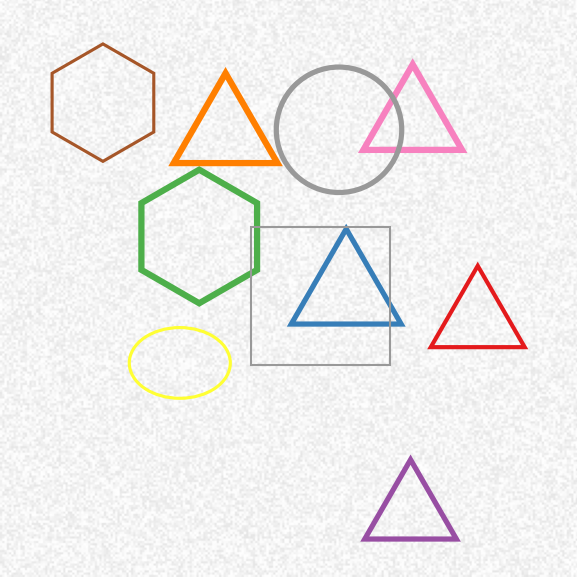[{"shape": "triangle", "thickness": 2, "radius": 0.47, "center": [0.827, 0.445]}, {"shape": "triangle", "thickness": 2.5, "radius": 0.55, "center": [0.599, 0.493]}, {"shape": "hexagon", "thickness": 3, "radius": 0.58, "center": [0.345, 0.59]}, {"shape": "triangle", "thickness": 2.5, "radius": 0.46, "center": [0.711, 0.112]}, {"shape": "triangle", "thickness": 3, "radius": 0.52, "center": [0.391, 0.769]}, {"shape": "oval", "thickness": 1.5, "radius": 0.44, "center": [0.311, 0.371]}, {"shape": "hexagon", "thickness": 1.5, "radius": 0.51, "center": [0.178, 0.821]}, {"shape": "triangle", "thickness": 3, "radius": 0.49, "center": [0.715, 0.789]}, {"shape": "square", "thickness": 1, "radius": 0.6, "center": [0.555, 0.487]}, {"shape": "circle", "thickness": 2.5, "radius": 0.54, "center": [0.587, 0.774]}]